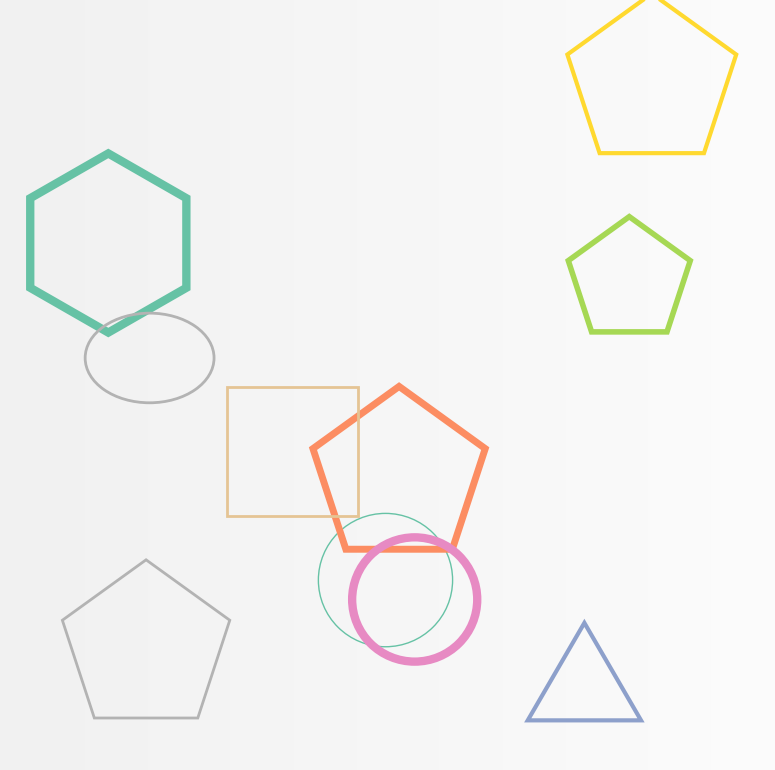[{"shape": "circle", "thickness": 0.5, "radius": 0.43, "center": [0.497, 0.247]}, {"shape": "hexagon", "thickness": 3, "radius": 0.58, "center": [0.14, 0.684]}, {"shape": "pentagon", "thickness": 2.5, "radius": 0.58, "center": [0.515, 0.381]}, {"shape": "triangle", "thickness": 1.5, "radius": 0.42, "center": [0.754, 0.107]}, {"shape": "circle", "thickness": 3, "radius": 0.4, "center": [0.535, 0.221]}, {"shape": "pentagon", "thickness": 2, "radius": 0.41, "center": [0.812, 0.636]}, {"shape": "pentagon", "thickness": 1.5, "radius": 0.57, "center": [0.841, 0.894]}, {"shape": "square", "thickness": 1, "radius": 0.42, "center": [0.377, 0.414]}, {"shape": "oval", "thickness": 1, "radius": 0.42, "center": [0.193, 0.535]}, {"shape": "pentagon", "thickness": 1, "radius": 0.57, "center": [0.188, 0.159]}]